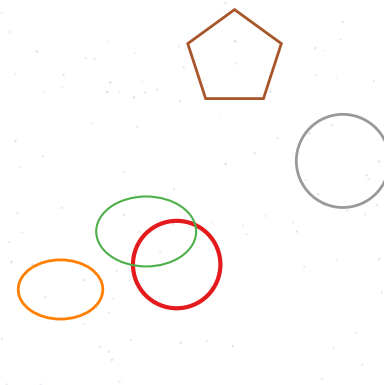[{"shape": "circle", "thickness": 3, "radius": 0.57, "center": [0.459, 0.313]}, {"shape": "oval", "thickness": 1.5, "radius": 0.65, "center": [0.38, 0.399]}, {"shape": "oval", "thickness": 2, "radius": 0.55, "center": [0.157, 0.248]}, {"shape": "pentagon", "thickness": 2, "radius": 0.64, "center": [0.609, 0.847]}, {"shape": "circle", "thickness": 2, "radius": 0.6, "center": [0.891, 0.582]}]